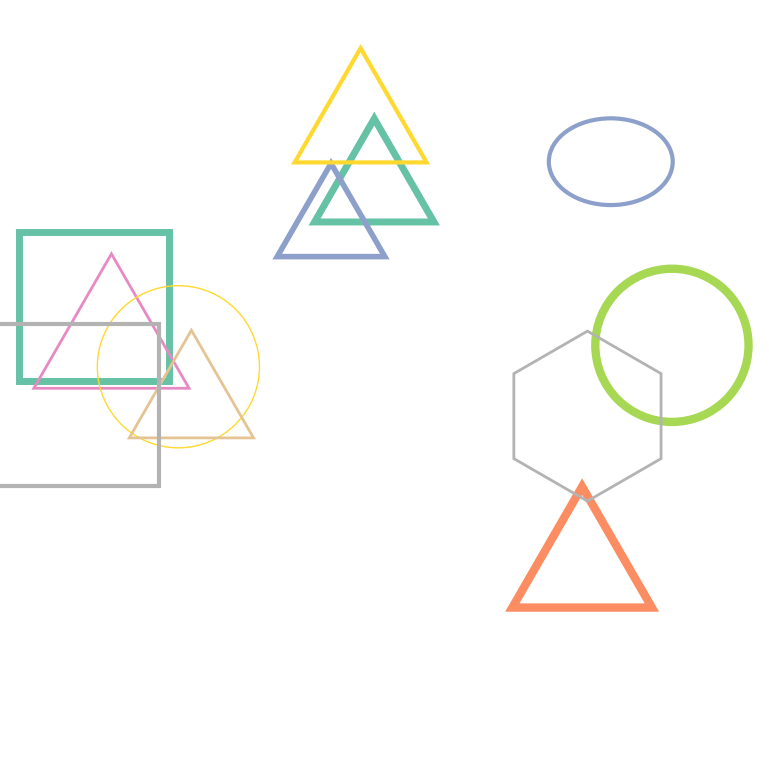[{"shape": "square", "thickness": 2.5, "radius": 0.49, "center": [0.122, 0.602]}, {"shape": "triangle", "thickness": 2.5, "radius": 0.45, "center": [0.486, 0.756]}, {"shape": "triangle", "thickness": 3, "radius": 0.52, "center": [0.756, 0.263]}, {"shape": "oval", "thickness": 1.5, "radius": 0.4, "center": [0.793, 0.79]}, {"shape": "triangle", "thickness": 2, "radius": 0.4, "center": [0.43, 0.707]}, {"shape": "triangle", "thickness": 1, "radius": 0.58, "center": [0.145, 0.554]}, {"shape": "circle", "thickness": 3, "radius": 0.5, "center": [0.873, 0.552]}, {"shape": "circle", "thickness": 0.5, "radius": 0.53, "center": [0.232, 0.524]}, {"shape": "triangle", "thickness": 1.5, "radius": 0.49, "center": [0.468, 0.839]}, {"shape": "triangle", "thickness": 1, "radius": 0.47, "center": [0.249, 0.478]}, {"shape": "square", "thickness": 1.5, "radius": 0.53, "center": [0.102, 0.475]}, {"shape": "hexagon", "thickness": 1, "radius": 0.55, "center": [0.763, 0.46]}]